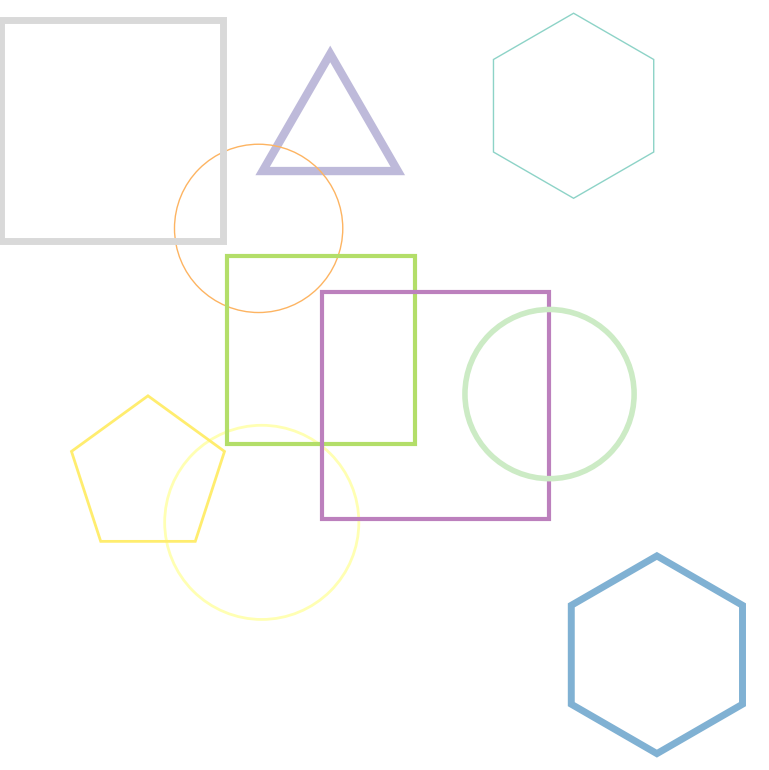[{"shape": "hexagon", "thickness": 0.5, "radius": 0.6, "center": [0.745, 0.863]}, {"shape": "circle", "thickness": 1, "radius": 0.63, "center": [0.34, 0.322]}, {"shape": "triangle", "thickness": 3, "radius": 0.51, "center": [0.429, 0.829]}, {"shape": "hexagon", "thickness": 2.5, "radius": 0.64, "center": [0.853, 0.15]}, {"shape": "circle", "thickness": 0.5, "radius": 0.55, "center": [0.336, 0.703]}, {"shape": "square", "thickness": 1.5, "radius": 0.61, "center": [0.417, 0.546]}, {"shape": "square", "thickness": 2.5, "radius": 0.72, "center": [0.145, 0.831]}, {"shape": "square", "thickness": 1.5, "radius": 0.74, "center": [0.566, 0.473]}, {"shape": "circle", "thickness": 2, "radius": 0.55, "center": [0.714, 0.488]}, {"shape": "pentagon", "thickness": 1, "radius": 0.52, "center": [0.192, 0.381]}]